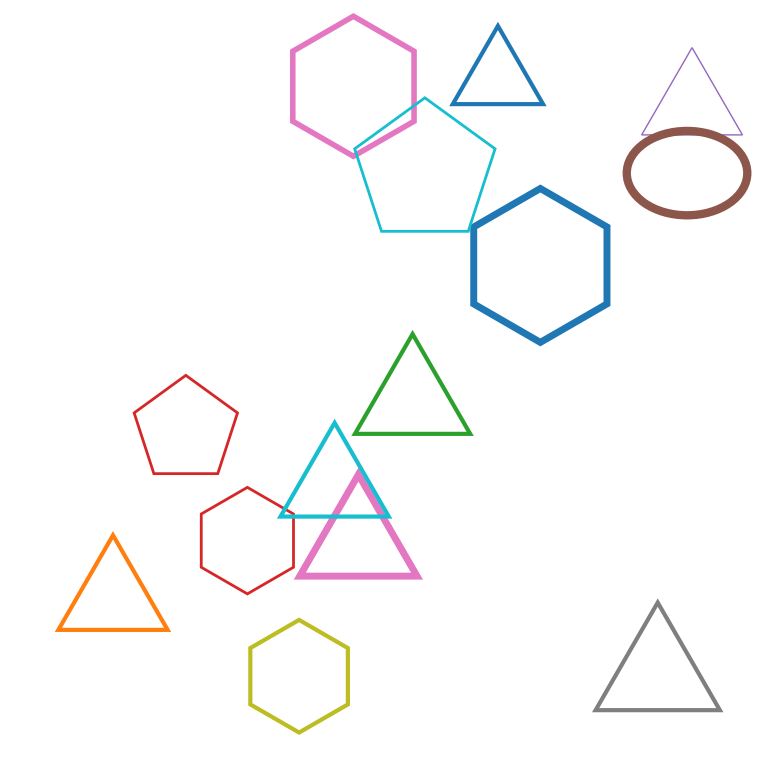[{"shape": "triangle", "thickness": 1.5, "radius": 0.34, "center": [0.647, 0.899]}, {"shape": "hexagon", "thickness": 2.5, "radius": 0.5, "center": [0.702, 0.655]}, {"shape": "triangle", "thickness": 1.5, "radius": 0.41, "center": [0.147, 0.223]}, {"shape": "triangle", "thickness": 1.5, "radius": 0.43, "center": [0.536, 0.48]}, {"shape": "pentagon", "thickness": 1, "radius": 0.35, "center": [0.241, 0.442]}, {"shape": "hexagon", "thickness": 1, "radius": 0.35, "center": [0.321, 0.298]}, {"shape": "triangle", "thickness": 0.5, "radius": 0.38, "center": [0.899, 0.863]}, {"shape": "oval", "thickness": 3, "radius": 0.39, "center": [0.892, 0.775]}, {"shape": "hexagon", "thickness": 2, "radius": 0.45, "center": [0.459, 0.888]}, {"shape": "triangle", "thickness": 2.5, "radius": 0.44, "center": [0.465, 0.296]}, {"shape": "triangle", "thickness": 1.5, "radius": 0.47, "center": [0.854, 0.124]}, {"shape": "hexagon", "thickness": 1.5, "radius": 0.37, "center": [0.388, 0.122]}, {"shape": "triangle", "thickness": 1.5, "radius": 0.41, "center": [0.435, 0.37]}, {"shape": "pentagon", "thickness": 1, "radius": 0.48, "center": [0.552, 0.777]}]